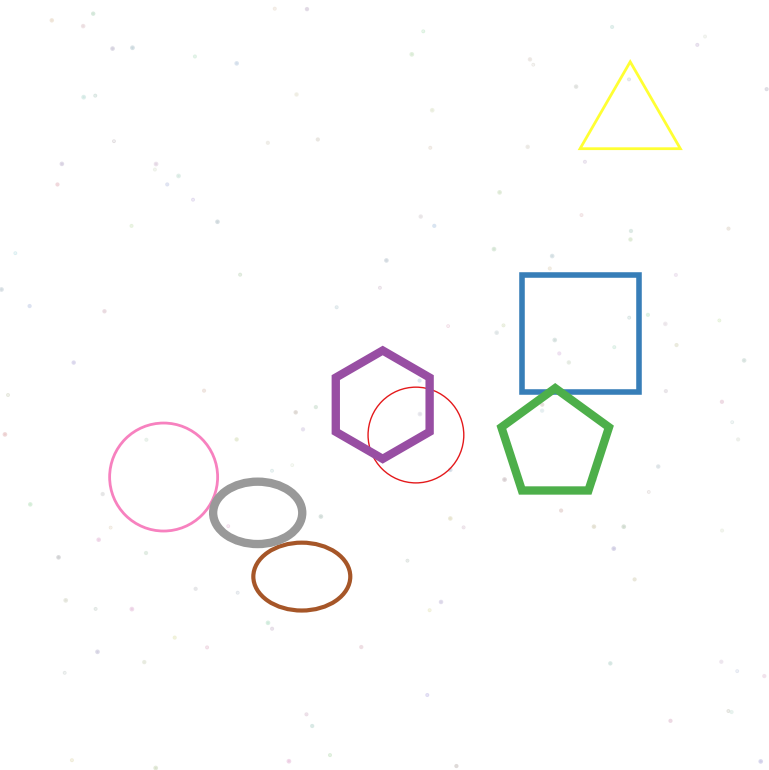[{"shape": "circle", "thickness": 0.5, "radius": 0.31, "center": [0.54, 0.435]}, {"shape": "square", "thickness": 2, "radius": 0.38, "center": [0.753, 0.567]}, {"shape": "pentagon", "thickness": 3, "radius": 0.37, "center": [0.721, 0.422]}, {"shape": "hexagon", "thickness": 3, "radius": 0.35, "center": [0.497, 0.474]}, {"shape": "triangle", "thickness": 1, "radius": 0.38, "center": [0.818, 0.845]}, {"shape": "oval", "thickness": 1.5, "radius": 0.31, "center": [0.392, 0.251]}, {"shape": "circle", "thickness": 1, "radius": 0.35, "center": [0.213, 0.38]}, {"shape": "oval", "thickness": 3, "radius": 0.29, "center": [0.335, 0.334]}]